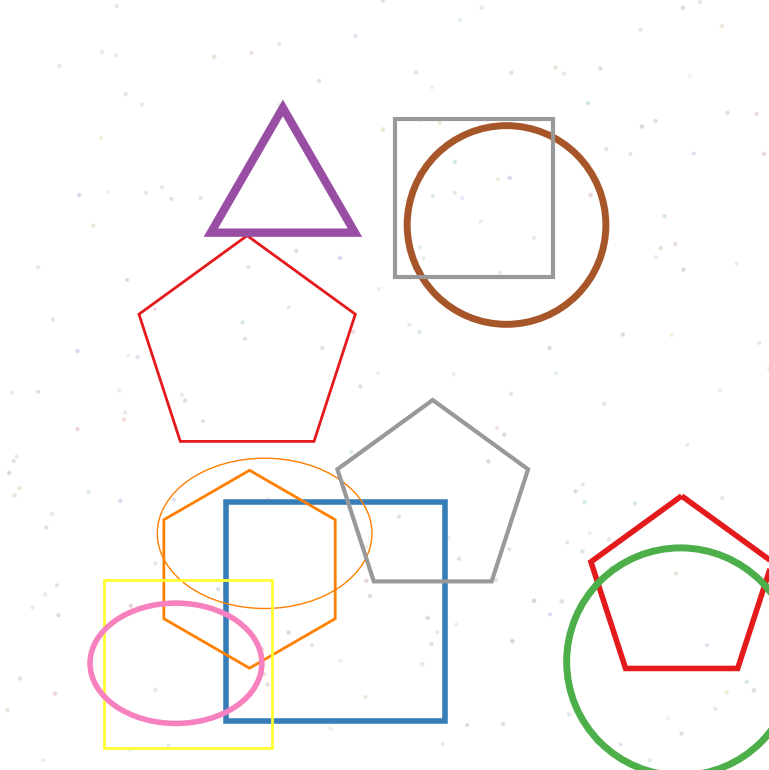[{"shape": "pentagon", "thickness": 2, "radius": 0.62, "center": [0.885, 0.232]}, {"shape": "pentagon", "thickness": 1, "radius": 0.74, "center": [0.321, 0.546]}, {"shape": "square", "thickness": 2, "radius": 0.71, "center": [0.436, 0.205]}, {"shape": "circle", "thickness": 2.5, "radius": 0.74, "center": [0.884, 0.141]}, {"shape": "triangle", "thickness": 3, "radius": 0.54, "center": [0.367, 0.752]}, {"shape": "hexagon", "thickness": 1, "radius": 0.64, "center": [0.324, 0.261]}, {"shape": "oval", "thickness": 0.5, "radius": 0.7, "center": [0.344, 0.307]}, {"shape": "square", "thickness": 1, "radius": 0.55, "center": [0.245, 0.138]}, {"shape": "circle", "thickness": 2.5, "radius": 0.65, "center": [0.658, 0.708]}, {"shape": "oval", "thickness": 2, "radius": 0.56, "center": [0.229, 0.139]}, {"shape": "pentagon", "thickness": 1.5, "radius": 0.65, "center": [0.562, 0.35]}, {"shape": "square", "thickness": 1.5, "radius": 0.51, "center": [0.616, 0.743]}]